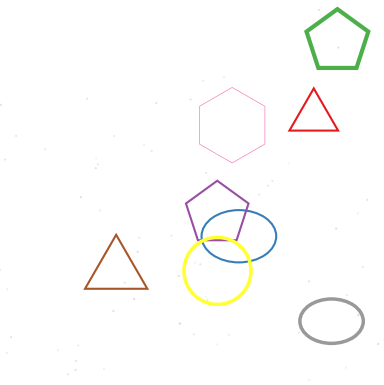[{"shape": "triangle", "thickness": 1.5, "radius": 0.37, "center": [0.815, 0.697]}, {"shape": "oval", "thickness": 1.5, "radius": 0.48, "center": [0.62, 0.386]}, {"shape": "pentagon", "thickness": 3, "radius": 0.42, "center": [0.876, 0.892]}, {"shape": "pentagon", "thickness": 1.5, "radius": 0.43, "center": [0.564, 0.445]}, {"shape": "circle", "thickness": 2.5, "radius": 0.44, "center": [0.565, 0.296]}, {"shape": "triangle", "thickness": 1.5, "radius": 0.47, "center": [0.302, 0.297]}, {"shape": "hexagon", "thickness": 0.5, "radius": 0.49, "center": [0.603, 0.675]}, {"shape": "oval", "thickness": 2.5, "radius": 0.41, "center": [0.861, 0.166]}]